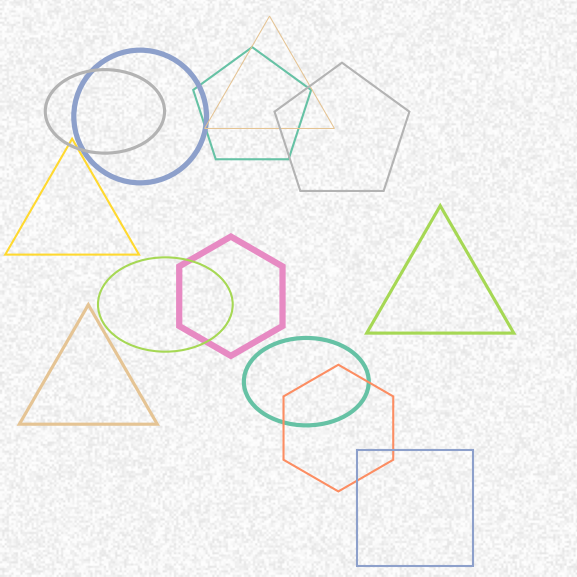[{"shape": "oval", "thickness": 2, "radius": 0.54, "center": [0.53, 0.338]}, {"shape": "pentagon", "thickness": 1, "radius": 0.54, "center": [0.437, 0.81]}, {"shape": "hexagon", "thickness": 1, "radius": 0.55, "center": [0.586, 0.258]}, {"shape": "square", "thickness": 1, "radius": 0.5, "center": [0.719, 0.119]}, {"shape": "circle", "thickness": 2.5, "radius": 0.57, "center": [0.243, 0.797]}, {"shape": "hexagon", "thickness": 3, "radius": 0.52, "center": [0.4, 0.486]}, {"shape": "triangle", "thickness": 1.5, "radius": 0.74, "center": [0.762, 0.496]}, {"shape": "oval", "thickness": 1, "radius": 0.58, "center": [0.286, 0.472]}, {"shape": "triangle", "thickness": 1, "radius": 0.67, "center": [0.125, 0.625]}, {"shape": "triangle", "thickness": 0.5, "radius": 0.65, "center": [0.467, 0.842]}, {"shape": "triangle", "thickness": 1.5, "radius": 0.69, "center": [0.153, 0.334]}, {"shape": "pentagon", "thickness": 1, "radius": 0.61, "center": [0.592, 0.768]}, {"shape": "oval", "thickness": 1.5, "radius": 0.52, "center": [0.182, 0.806]}]